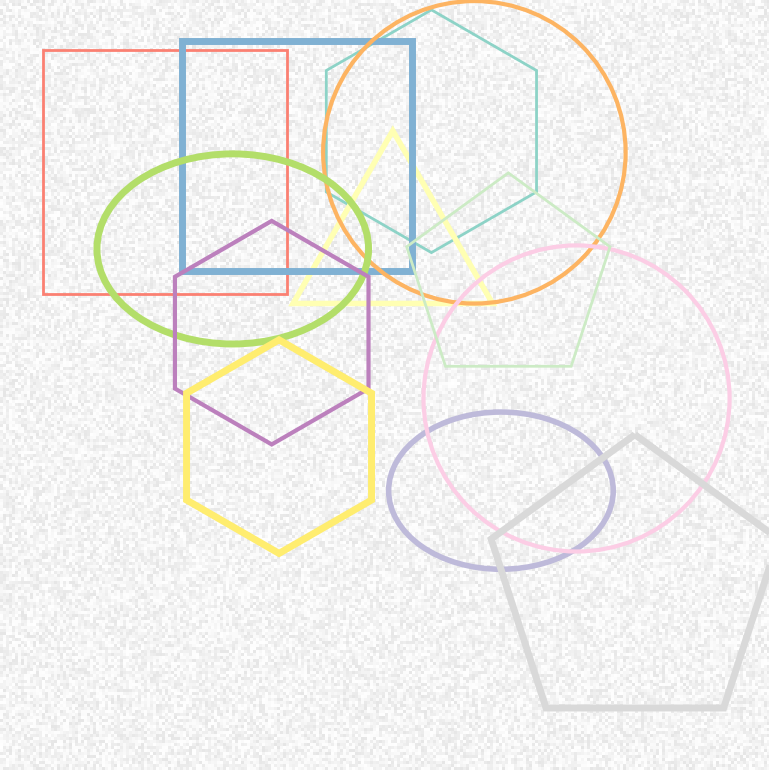[{"shape": "hexagon", "thickness": 1, "radius": 0.79, "center": [0.56, 0.83]}, {"shape": "triangle", "thickness": 2, "radius": 0.75, "center": [0.51, 0.681]}, {"shape": "oval", "thickness": 2, "radius": 0.73, "center": [0.651, 0.363]}, {"shape": "square", "thickness": 1, "radius": 0.79, "center": [0.214, 0.777]}, {"shape": "square", "thickness": 2.5, "radius": 0.75, "center": [0.386, 0.797]}, {"shape": "circle", "thickness": 1.5, "radius": 0.98, "center": [0.616, 0.802]}, {"shape": "oval", "thickness": 2.5, "radius": 0.88, "center": [0.302, 0.677]}, {"shape": "circle", "thickness": 1.5, "radius": 0.99, "center": [0.749, 0.483]}, {"shape": "pentagon", "thickness": 2.5, "radius": 0.98, "center": [0.824, 0.239]}, {"shape": "hexagon", "thickness": 1.5, "radius": 0.73, "center": [0.353, 0.568]}, {"shape": "pentagon", "thickness": 1, "radius": 0.69, "center": [0.66, 0.637]}, {"shape": "hexagon", "thickness": 2.5, "radius": 0.69, "center": [0.362, 0.42]}]